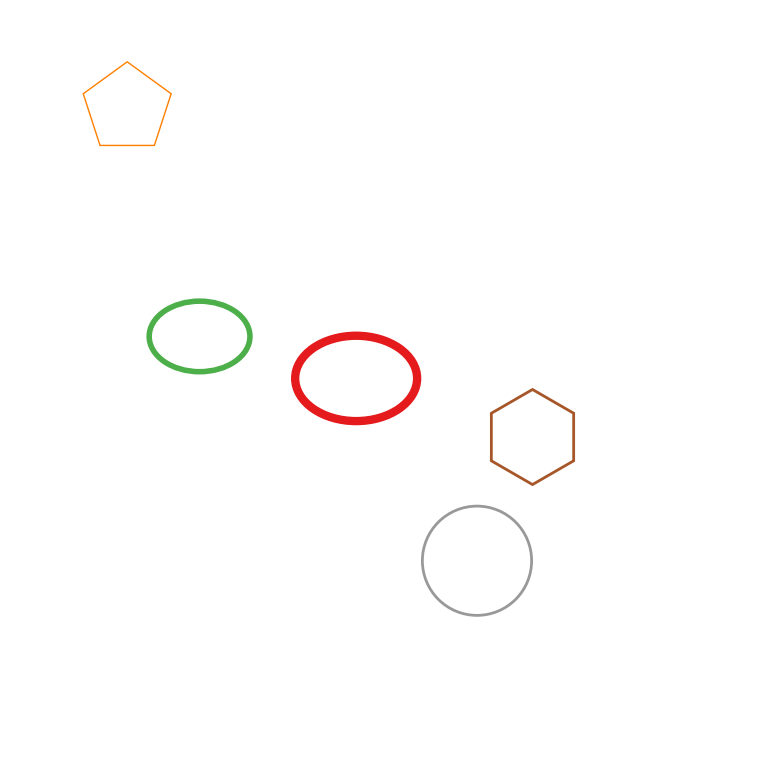[{"shape": "oval", "thickness": 3, "radius": 0.4, "center": [0.463, 0.509]}, {"shape": "oval", "thickness": 2, "radius": 0.33, "center": [0.259, 0.563]}, {"shape": "pentagon", "thickness": 0.5, "radius": 0.3, "center": [0.165, 0.86]}, {"shape": "hexagon", "thickness": 1, "radius": 0.31, "center": [0.692, 0.432]}, {"shape": "circle", "thickness": 1, "radius": 0.35, "center": [0.619, 0.272]}]